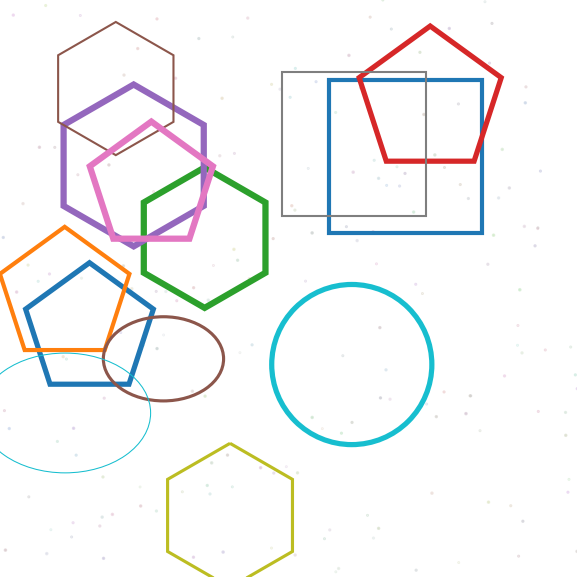[{"shape": "pentagon", "thickness": 2.5, "radius": 0.58, "center": [0.155, 0.428]}, {"shape": "square", "thickness": 2, "radius": 0.66, "center": [0.701, 0.729]}, {"shape": "pentagon", "thickness": 2, "radius": 0.59, "center": [0.112, 0.488]}, {"shape": "hexagon", "thickness": 3, "radius": 0.61, "center": [0.354, 0.588]}, {"shape": "pentagon", "thickness": 2.5, "radius": 0.65, "center": [0.745, 0.825]}, {"shape": "hexagon", "thickness": 3, "radius": 0.7, "center": [0.231, 0.713]}, {"shape": "oval", "thickness": 1.5, "radius": 0.52, "center": [0.283, 0.378]}, {"shape": "hexagon", "thickness": 1, "radius": 0.58, "center": [0.201, 0.846]}, {"shape": "pentagon", "thickness": 3, "radius": 0.56, "center": [0.262, 0.677]}, {"shape": "square", "thickness": 1, "radius": 0.62, "center": [0.613, 0.75]}, {"shape": "hexagon", "thickness": 1.5, "radius": 0.62, "center": [0.398, 0.107]}, {"shape": "circle", "thickness": 2.5, "radius": 0.69, "center": [0.609, 0.368]}, {"shape": "oval", "thickness": 0.5, "radius": 0.74, "center": [0.113, 0.284]}]